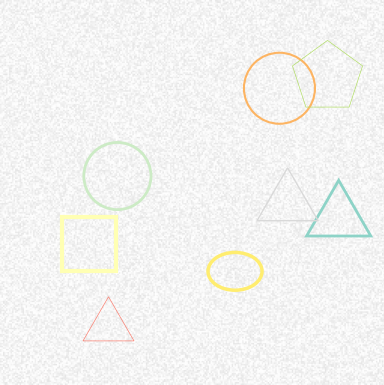[{"shape": "triangle", "thickness": 2, "radius": 0.48, "center": [0.88, 0.435]}, {"shape": "square", "thickness": 3, "radius": 0.35, "center": [0.231, 0.366]}, {"shape": "triangle", "thickness": 0.5, "radius": 0.38, "center": [0.282, 0.153]}, {"shape": "circle", "thickness": 1.5, "radius": 0.46, "center": [0.726, 0.771]}, {"shape": "pentagon", "thickness": 0.5, "radius": 0.48, "center": [0.851, 0.799]}, {"shape": "triangle", "thickness": 1, "radius": 0.46, "center": [0.747, 0.473]}, {"shape": "circle", "thickness": 2, "radius": 0.44, "center": [0.305, 0.543]}, {"shape": "oval", "thickness": 2.5, "radius": 0.35, "center": [0.61, 0.295]}]